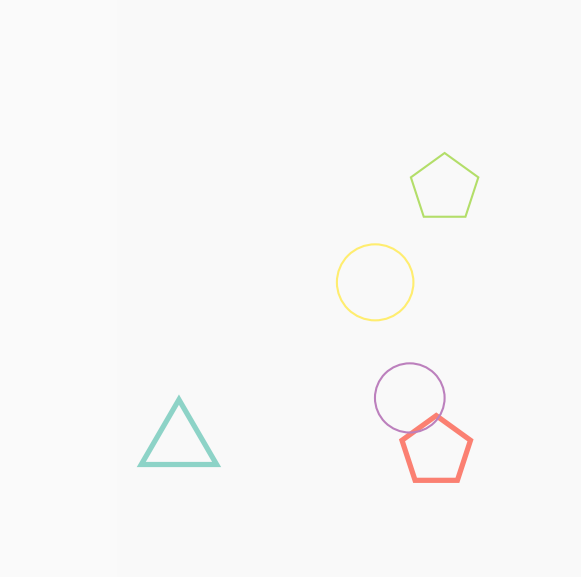[{"shape": "triangle", "thickness": 2.5, "radius": 0.37, "center": [0.308, 0.232]}, {"shape": "pentagon", "thickness": 2.5, "radius": 0.31, "center": [0.751, 0.218]}, {"shape": "pentagon", "thickness": 1, "radius": 0.31, "center": [0.765, 0.673]}, {"shape": "circle", "thickness": 1, "radius": 0.3, "center": [0.705, 0.31]}, {"shape": "circle", "thickness": 1, "radius": 0.33, "center": [0.645, 0.51]}]